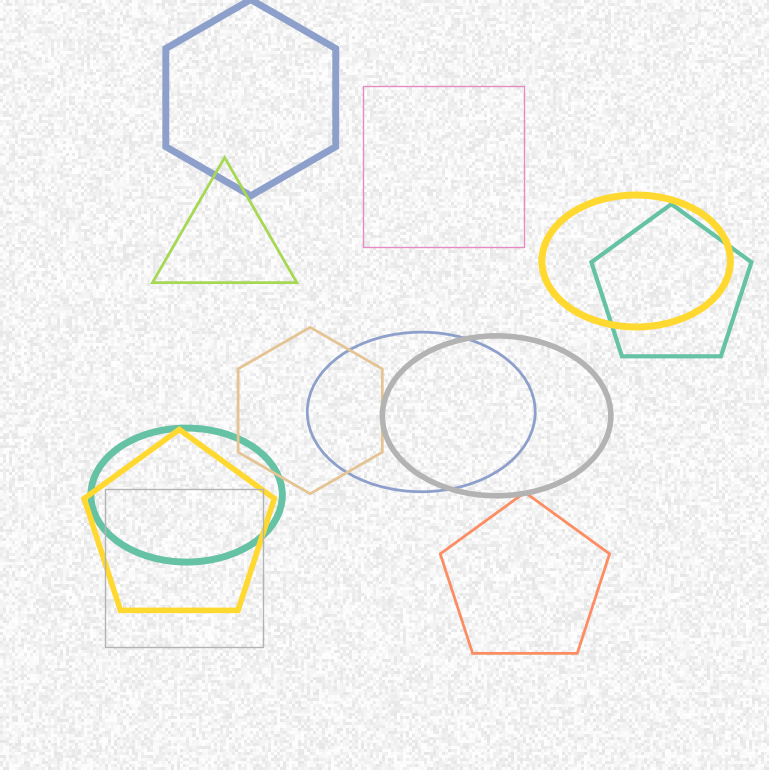[{"shape": "pentagon", "thickness": 1.5, "radius": 0.55, "center": [0.872, 0.626]}, {"shape": "oval", "thickness": 2.5, "radius": 0.62, "center": [0.242, 0.357]}, {"shape": "pentagon", "thickness": 1, "radius": 0.58, "center": [0.682, 0.245]}, {"shape": "hexagon", "thickness": 2.5, "radius": 0.64, "center": [0.326, 0.873]}, {"shape": "oval", "thickness": 1, "radius": 0.74, "center": [0.547, 0.465]}, {"shape": "square", "thickness": 0.5, "radius": 0.52, "center": [0.576, 0.784]}, {"shape": "triangle", "thickness": 1, "radius": 0.54, "center": [0.292, 0.687]}, {"shape": "oval", "thickness": 2.5, "radius": 0.61, "center": [0.826, 0.661]}, {"shape": "pentagon", "thickness": 2, "radius": 0.65, "center": [0.233, 0.312]}, {"shape": "hexagon", "thickness": 1, "radius": 0.54, "center": [0.403, 0.467]}, {"shape": "oval", "thickness": 2, "radius": 0.74, "center": [0.645, 0.46]}, {"shape": "square", "thickness": 0.5, "radius": 0.51, "center": [0.239, 0.262]}]